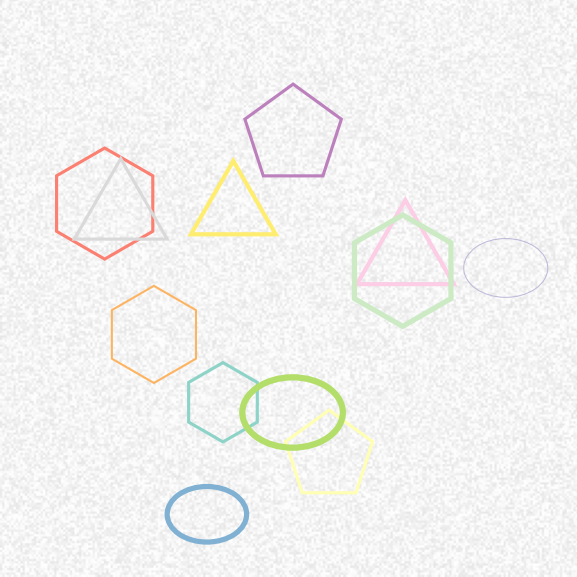[{"shape": "hexagon", "thickness": 1.5, "radius": 0.34, "center": [0.386, 0.303]}, {"shape": "pentagon", "thickness": 1.5, "radius": 0.4, "center": [0.57, 0.21]}, {"shape": "oval", "thickness": 0.5, "radius": 0.36, "center": [0.876, 0.535]}, {"shape": "hexagon", "thickness": 1.5, "radius": 0.48, "center": [0.181, 0.647]}, {"shape": "oval", "thickness": 2.5, "radius": 0.34, "center": [0.358, 0.109]}, {"shape": "hexagon", "thickness": 1, "radius": 0.42, "center": [0.267, 0.42]}, {"shape": "oval", "thickness": 3, "radius": 0.44, "center": [0.507, 0.285]}, {"shape": "triangle", "thickness": 2, "radius": 0.48, "center": [0.702, 0.556]}, {"shape": "triangle", "thickness": 1.5, "radius": 0.46, "center": [0.209, 0.632]}, {"shape": "pentagon", "thickness": 1.5, "radius": 0.44, "center": [0.508, 0.766]}, {"shape": "hexagon", "thickness": 2.5, "radius": 0.48, "center": [0.697, 0.53]}, {"shape": "triangle", "thickness": 2, "radius": 0.42, "center": [0.404, 0.636]}]